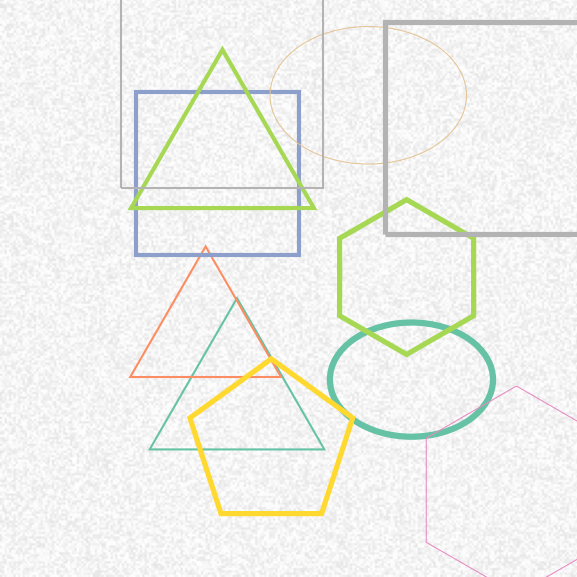[{"shape": "oval", "thickness": 3, "radius": 0.71, "center": [0.712, 0.342]}, {"shape": "triangle", "thickness": 1, "radius": 0.87, "center": [0.41, 0.308]}, {"shape": "triangle", "thickness": 1, "radius": 0.75, "center": [0.356, 0.422]}, {"shape": "square", "thickness": 2, "radius": 0.7, "center": [0.377, 0.698]}, {"shape": "hexagon", "thickness": 0.5, "radius": 0.9, "center": [0.894, 0.15]}, {"shape": "triangle", "thickness": 2, "radius": 0.91, "center": [0.385, 0.73]}, {"shape": "hexagon", "thickness": 2.5, "radius": 0.67, "center": [0.704, 0.519]}, {"shape": "pentagon", "thickness": 2.5, "radius": 0.74, "center": [0.47, 0.23]}, {"shape": "oval", "thickness": 0.5, "radius": 0.85, "center": [0.638, 0.834]}, {"shape": "square", "thickness": 2.5, "radius": 0.92, "center": [0.85, 0.778]}, {"shape": "square", "thickness": 1, "radius": 0.87, "center": [0.384, 0.849]}]